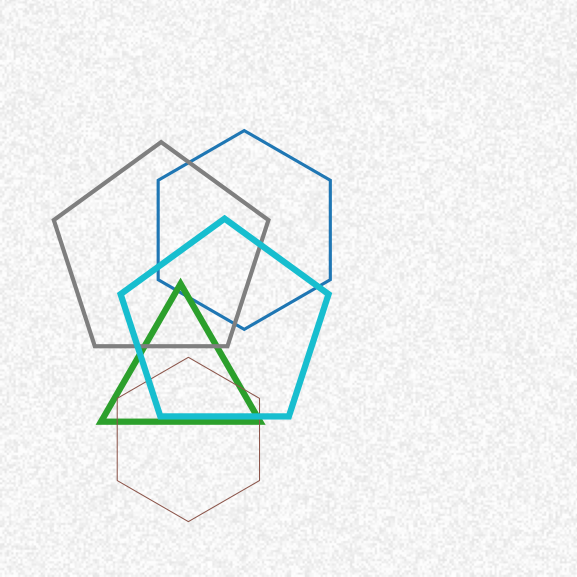[{"shape": "hexagon", "thickness": 1.5, "radius": 0.86, "center": [0.423, 0.601]}, {"shape": "triangle", "thickness": 3, "radius": 0.8, "center": [0.313, 0.349]}, {"shape": "hexagon", "thickness": 0.5, "radius": 0.71, "center": [0.326, 0.238]}, {"shape": "pentagon", "thickness": 2, "radius": 0.98, "center": [0.279, 0.558]}, {"shape": "pentagon", "thickness": 3, "radius": 0.95, "center": [0.389, 0.431]}]